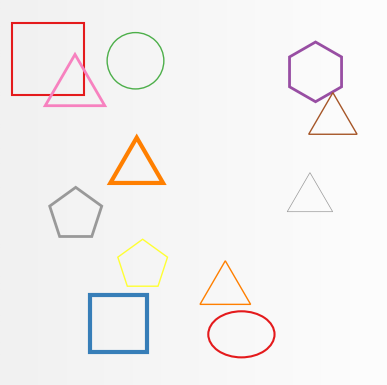[{"shape": "square", "thickness": 1.5, "radius": 0.47, "center": [0.124, 0.847]}, {"shape": "oval", "thickness": 1.5, "radius": 0.43, "center": [0.623, 0.132]}, {"shape": "square", "thickness": 3, "radius": 0.37, "center": [0.306, 0.16]}, {"shape": "circle", "thickness": 1, "radius": 0.37, "center": [0.35, 0.842]}, {"shape": "hexagon", "thickness": 2, "radius": 0.39, "center": [0.814, 0.813]}, {"shape": "triangle", "thickness": 3, "radius": 0.39, "center": [0.353, 0.564]}, {"shape": "triangle", "thickness": 1, "radius": 0.38, "center": [0.581, 0.247]}, {"shape": "pentagon", "thickness": 1, "radius": 0.34, "center": [0.368, 0.311]}, {"shape": "triangle", "thickness": 1, "radius": 0.36, "center": [0.859, 0.687]}, {"shape": "triangle", "thickness": 2, "radius": 0.44, "center": [0.194, 0.77]}, {"shape": "pentagon", "thickness": 2, "radius": 0.35, "center": [0.195, 0.443]}, {"shape": "triangle", "thickness": 0.5, "radius": 0.34, "center": [0.8, 0.484]}]